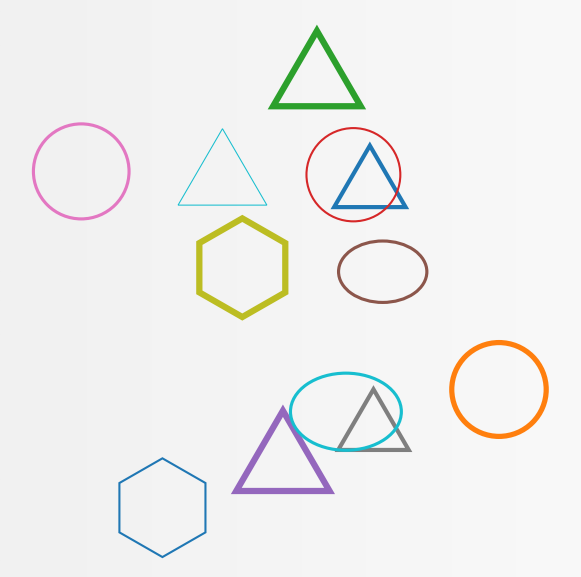[{"shape": "hexagon", "thickness": 1, "radius": 0.43, "center": [0.279, 0.12]}, {"shape": "triangle", "thickness": 2, "radius": 0.35, "center": [0.636, 0.676]}, {"shape": "circle", "thickness": 2.5, "radius": 0.41, "center": [0.858, 0.325]}, {"shape": "triangle", "thickness": 3, "radius": 0.44, "center": [0.545, 0.859]}, {"shape": "circle", "thickness": 1, "radius": 0.4, "center": [0.608, 0.697]}, {"shape": "triangle", "thickness": 3, "radius": 0.46, "center": [0.487, 0.195]}, {"shape": "oval", "thickness": 1.5, "radius": 0.38, "center": [0.658, 0.529]}, {"shape": "circle", "thickness": 1.5, "radius": 0.41, "center": [0.14, 0.702]}, {"shape": "triangle", "thickness": 2, "radius": 0.35, "center": [0.643, 0.255]}, {"shape": "hexagon", "thickness": 3, "radius": 0.43, "center": [0.417, 0.536]}, {"shape": "triangle", "thickness": 0.5, "radius": 0.44, "center": [0.383, 0.688]}, {"shape": "oval", "thickness": 1.5, "radius": 0.48, "center": [0.595, 0.286]}]